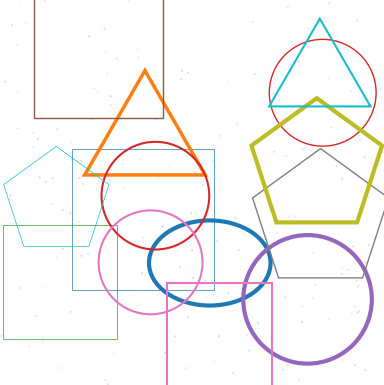[{"shape": "oval", "thickness": 3, "radius": 0.79, "center": [0.545, 0.317]}, {"shape": "square", "thickness": 0.5, "radius": 0.92, "center": [0.372, 0.43]}, {"shape": "triangle", "thickness": 2.5, "radius": 0.9, "center": [0.376, 0.636]}, {"shape": "square", "thickness": 0.5, "radius": 0.74, "center": [0.156, 0.268]}, {"shape": "circle", "thickness": 1.5, "radius": 0.7, "center": [0.404, 0.492]}, {"shape": "circle", "thickness": 1, "radius": 0.69, "center": [0.838, 0.759]}, {"shape": "circle", "thickness": 3, "radius": 0.83, "center": [0.799, 0.222]}, {"shape": "square", "thickness": 1, "radius": 0.84, "center": [0.255, 0.863]}, {"shape": "square", "thickness": 1.5, "radius": 0.68, "center": [0.57, 0.129]}, {"shape": "circle", "thickness": 1.5, "radius": 0.67, "center": [0.391, 0.319]}, {"shape": "pentagon", "thickness": 1, "radius": 0.93, "center": [0.833, 0.428]}, {"shape": "pentagon", "thickness": 3, "radius": 0.89, "center": [0.823, 0.567]}, {"shape": "pentagon", "thickness": 0.5, "radius": 0.72, "center": [0.146, 0.476]}, {"shape": "triangle", "thickness": 1.5, "radius": 0.76, "center": [0.831, 0.8]}]